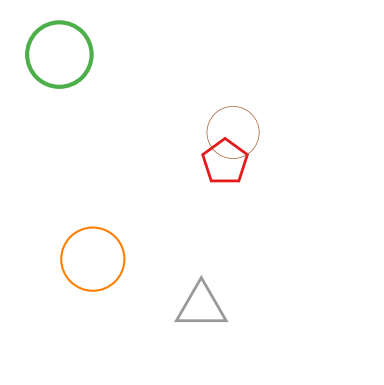[{"shape": "pentagon", "thickness": 2, "radius": 0.31, "center": [0.585, 0.579]}, {"shape": "circle", "thickness": 3, "radius": 0.42, "center": [0.154, 0.858]}, {"shape": "circle", "thickness": 1.5, "radius": 0.41, "center": [0.241, 0.327]}, {"shape": "circle", "thickness": 0.5, "radius": 0.34, "center": [0.605, 0.656]}, {"shape": "triangle", "thickness": 2, "radius": 0.37, "center": [0.523, 0.204]}]